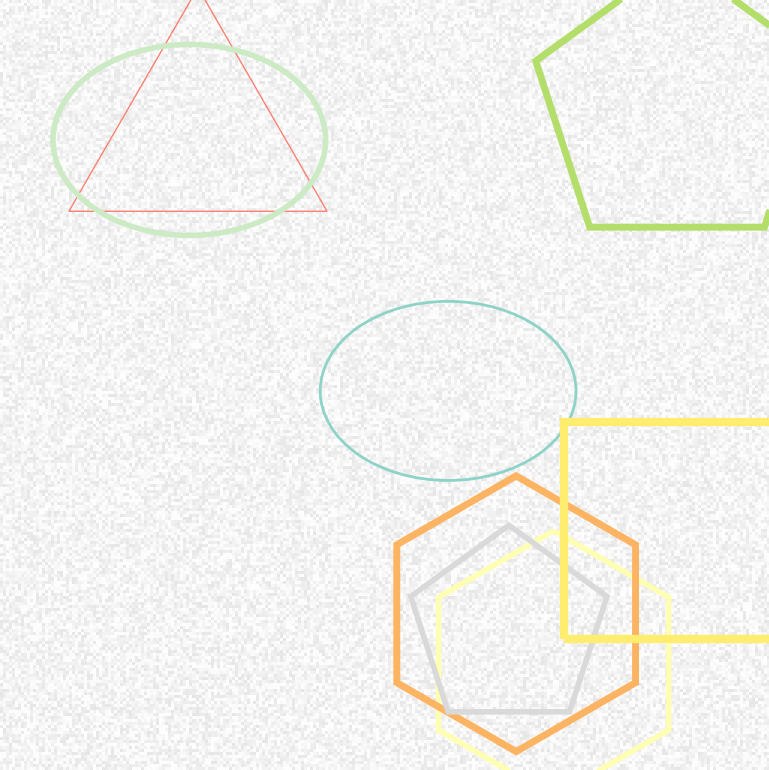[{"shape": "oval", "thickness": 1, "radius": 0.83, "center": [0.582, 0.492]}, {"shape": "hexagon", "thickness": 2, "radius": 0.86, "center": [0.719, 0.138]}, {"shape": "triangle", "thickness": 0.5, "radius": 0.97, "center": [0.257, 0.822]}, {"shape": "hexagon", "thickness": 2.5, "radius": 0.9, "center": [0.67, 0.203]}, {"shape": "pentagon", "thickness": 2.5, "radius": 0.97, "center": [0.879, 0.861]}, {"shape": "pentagon", "thickness": 2, "radius": 0.67, "center": [0.661, 0.184]}, {"shape": "oval", "thickness": 2, "radius": 0.89, "center": [0.246, 0.818]}, {"shape": "square", "thickness": 3, "radius": 0.7, "center": [0.873, 0.311]}]